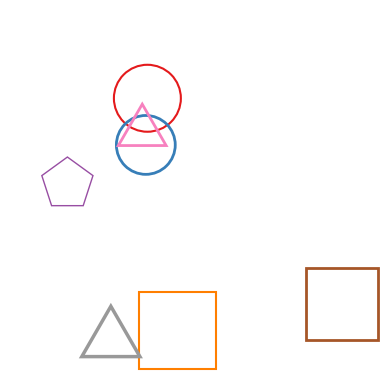[{"shape": "circle", "thickness": 1.5, "radius": 0.43, "center": [0.383, 0.745]}, {"shape": "circle", "thickness": 2, "radius": 0.38, "center": [0.379, 0.624]}, {"shape": "pentagon", "thickness": 1, "radius": 0.35, "center": [0.175, 0.522]}, {"shape": "square", "thickness": 1.5, "radius": 0.5, "center": [0.461, 0.141]}, {"shape": "square", "thickness": 2, "radius": 0.47, "center": [0.888, 0.211]}, {"shape": "triangle", "thickness": 2, "radius": 0.36, "center": [0.369, 0.658]}, {"shape": "triangle", "thickness": 2.5, "radius": 0.44, "center": [0.288, 0.117]}]